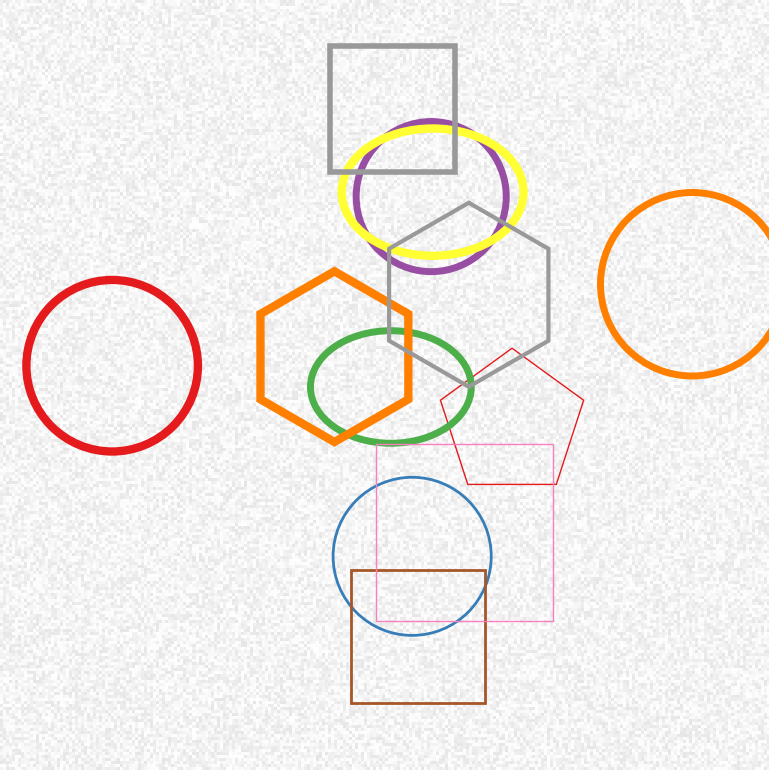[{"shape": "circle", "thickness": 3, "radius": 0.56, "center": [0.146, 0.525]}, {"shape": "pentagon", "thickness": 0.5, "radius": 0.49, "center": [0.665, 0.45]}, {"shape": "circle", "thickness": 1, "radius": 0.51, "center": [0.535, 0.277]}, {"shape": "oval", "thickness": 2.5, "radius": 0.52, "center": [0.508, 0.497]}, {"shape": "circle", "thickness": 2.5, "radius": 0.49, "center": [0.56, 0.745]}, {"shape": "hexagon", "thickness": 3, "radius": 0.55, "center": [0.434, 0.537]}, {"shape": "circle", "thickness": 2.5, "radius": 0.6, "center": [0.899, 0.631]}, {"shape": "oval", "thickness": 3, "radius": 0.59, "center": [0.562, 0.75]}, {"shape": "square", "thickness": 1, "radius": 0.43, "center": [0.543, 0.173]}, {"shape": "square", "thickness": 0.5, "radius": 0.58, "center": [0.604, 0.309]}, {"shape": "square", "thickness": 2, "radius": 0.41, "center": [0.51, 0.858]}, {"shape": "hexagon", "thickness": 1.5, "radius": 0.6, "center": [0.609, 0.617]}]